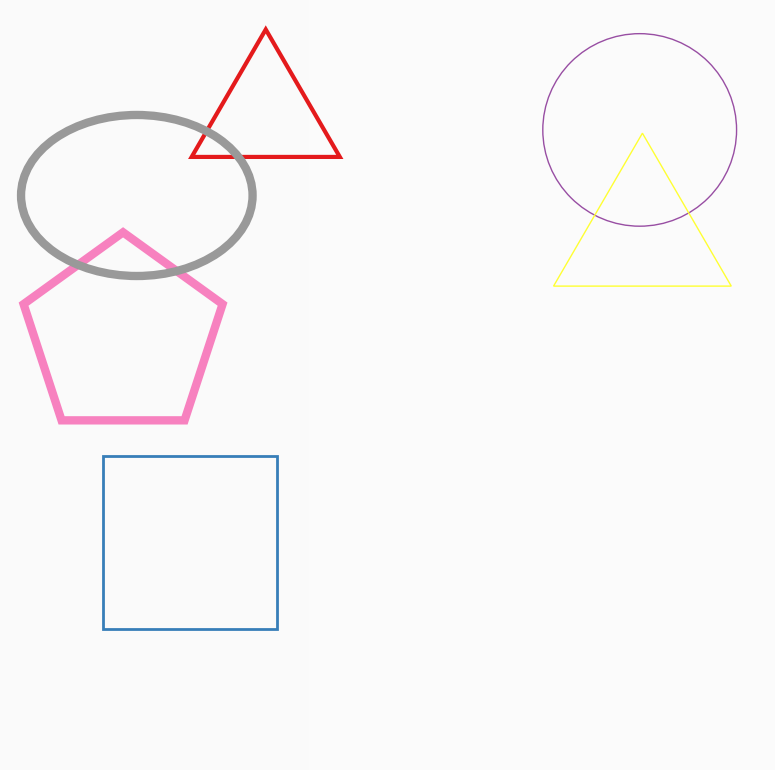[{"shape": "triangle", "thickness": 1.5, "radius": 0.55, "center": [0.343, 0.851]}, {"shape": "square", "thickness": 1, "radius": 0.56, "center": [0.245, 0.296]}, {"shape": "circle", "thickness": 0.5, "radius": 0.63, "center": [0.825, 0.831]}, {"shape": "triangle", "thickness": 0.5, "radius": 0.66, "center": [0.829, 0.695]}, {"shape": "pentagon", "thickness": 3, "radius": 0.67, "center": [0.159, 0.563]}, {"shape": "oval", "thickness": 3, "radius": 0.75, "center": [0.177, 0.746]}]